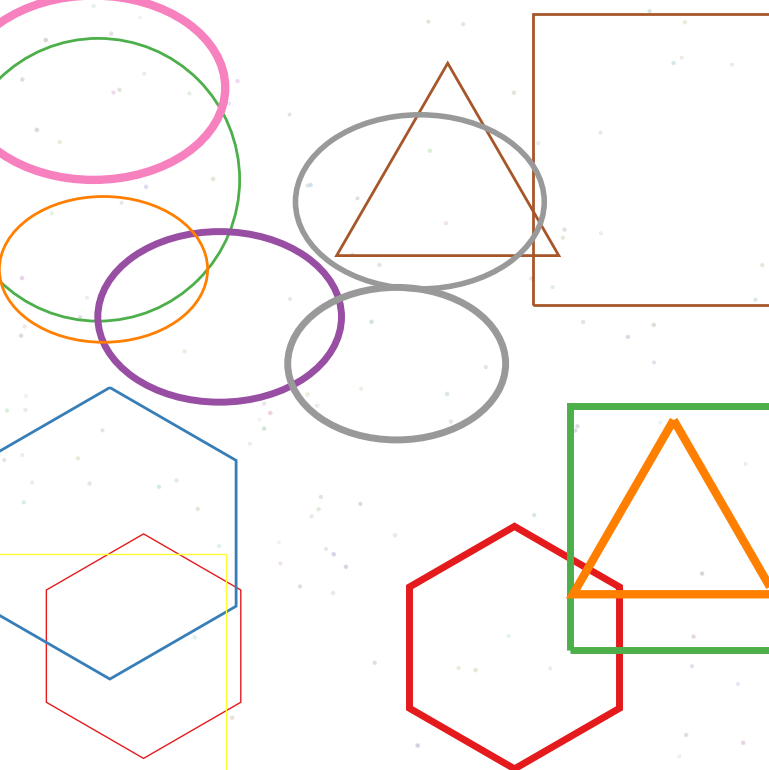[{"shape": "hexagon", "thickness": 2.5, "radius": 0.79, "center": [0.668, 0.159]}, {"shape": "hexagon", "thickness": 0.5, "radius": 0.73, "center": [0.186, 0.161]}, {"shape": "hexagon", "thickness": 1, "radius": 0.95, "center": [0.143, 0.307]}, {"shape": "circle", "thickness": 1, "radius": 0.92, "center": [0.128, 0.767]}, {"shape": "square", "thickness": 2.5, "radius": 0.79, "center": [0.899, 0.315]}, {"shape": "oval", "thickness": 2.5, "radius": 0.79, "center": [0.285, 0.588]}, {"shape": "triangle", "thickness": 3, "radius": 0.75, "center": [0.875, 0.304]}, {"shape": "oval", "thickness": 1, "radius": 0.68, "center": [0.134, 0.65]}, {"shape": "square", "thickness": 0.5, "radius": 0.83, "center": [0.128, 0.115]}, {"shape": "triangle", "thickness": 1, "radius": 0.83, "center": [0.581, 0.751]}, {"shape": "square", "thickness": 1, "radius": 0.95, "center": [0.881, 0.793]}, {"shape": "oval", "thickness": 3, "radius": 0.85, "center": [0.122, 0.886]}, {"shape": "oval", "thickness": 2, "radius": 0.81, "center": [0.545, 0.738]}, {"shape": "oval", "thickness": 2.5, "radius": 0.71, "center": [0.515, 0.528]}]